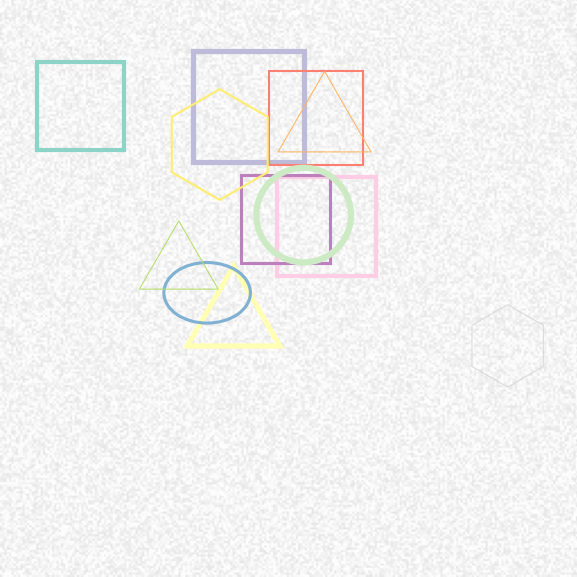[{"shape": "square", "thickness": 2, "radius": 0.38, "center": [0.14, 0.816]}, {"shape": "triangle", "thickness": 2.5, "radius": 0.46, "center": [0.404, 0.446]}, {"shape": "square", "thickness": 2.5, "radius": 0.48, "center": [0.43, 0.814]}, {"shape": "square", "thickness": 1, "radius": 0.4, "center": [0.547, 0.795]}, {"shape": "oval", "thickness": 1.5, "radius": 0.37, "center": [0.359, 0.492]}, {"shape": "triangle", "thickness": 0.5, "radius": 0.46, "center": [0.562, 0.783]}, {"shape": "triangle", "thickness": 0.5, "radius": 0.39, "center": [0.31, 0.538]}, {"shape": "square", "thickness": 2, "radius": 0.43, "center": [0.565, 0.606]}, {"shape": "hexagon", "thickness": 0.5, "radius": 0.36, "center": [0.879, 0.4]}, {"shape": "square", "thickness": 1.5, "radius": 0.38, "center": [0.494, 0.62]}, {"shape": "circle", "thickness": 3, "radius": 0.41, "center": [0.526, 0.627]}, {"shape": "hexagon", "thickness": 1, "radius": 0.48, "center": [0.38, 0.749]}]